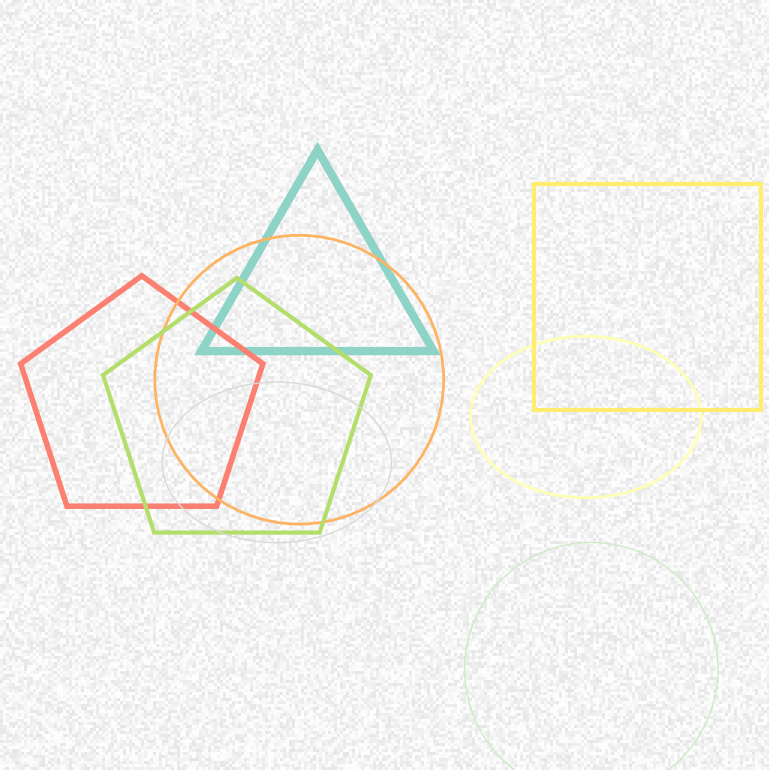[{"shape": "triangle", "thickness": 3, "radius": 0.87, "center": [0.412, 0.631]}, {"shape": "oval", "thickness": 1, "radius": 0.75, "center": [0.761, 0.458]}, {"shape": "pentagon", "thickness": 2, "radius": 0.83, "center": [0.184, 0.476]}, {"shape": "circle", "thickness": 1, "radius": 0.94, "center": [0.389, 0.507]}, {"shape": "pentagon", "thickness": 1.5, "radius": 0.91, "center": [0.308, 0.456]}, {"shape": "oval", "thickness": 0.5, "radius": 0.74, "center": [0.359, 0.4]}, {"shape": "circle", "thickness": 0.5, "radius": 0.82, "center": [0.768, 0.131]}, {"shape": "square", "thickness": 1.5, "radius": 0.74, "center": [0.841, 0.614]}]